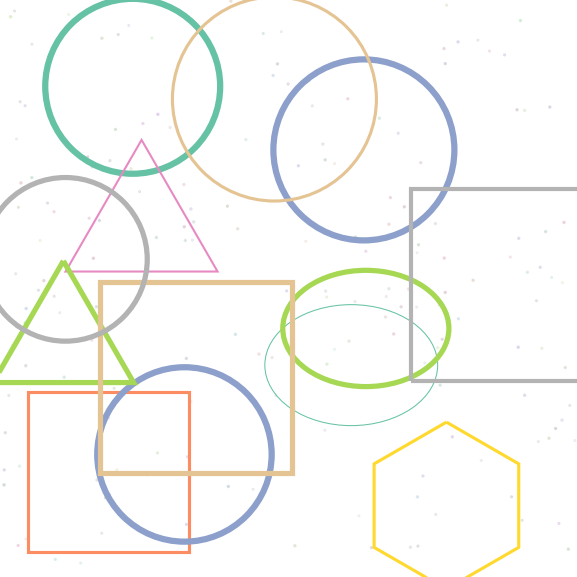[{"shape": "circle", "thickness": 3, "radius": 0.76, "center": [0.23, 0.85]}, {"shape": "oval", "thickness": 0.5, "radius": 0.75, "center": [0.608, 0.367]}, {"shape": "square", "thickness": 1.5, "radius": 0.69, "center": [0.188, 0.182]}, {"shape": "circle", "thickness": 3, "radius": 0.78, "center": [0.63, 0.74]}, {"shape": "circle", "thickness": 3, "radius": 0.76, "center": [0.319, 0.212]}, {"shape": "triangle", "thickness": 1, "radius": 0.76, "center": [0.245, 0.605]}, {"shape": "triangle", "thickness": 2.5, "radius": 0.7, "center": [0.11, 0.407]}, {"shape": "oval", "thickness": 2.5, "radius": 0.72, "center": [0.633, 0.43]}, {"shape": "hexagon", "thickness": 1.5, "radius": 0.72, "center": [0.773, 0.124]}, {"shape": "square", "thickness": 2.5, "radius": 0.83, "center": [0.34, 0.346]}, {"shape": "circle", "thickness": 1.5, "radius": 0.88, "center": [0.475, 0.828]}, {"shape": "square", "thickness": 2, "radius": 0.83, "center": [0.878, 0.505]}, {"shape": "circle", "thickness": 2.5, "radius": 0.71, "center": [0.113, 0.55]}]